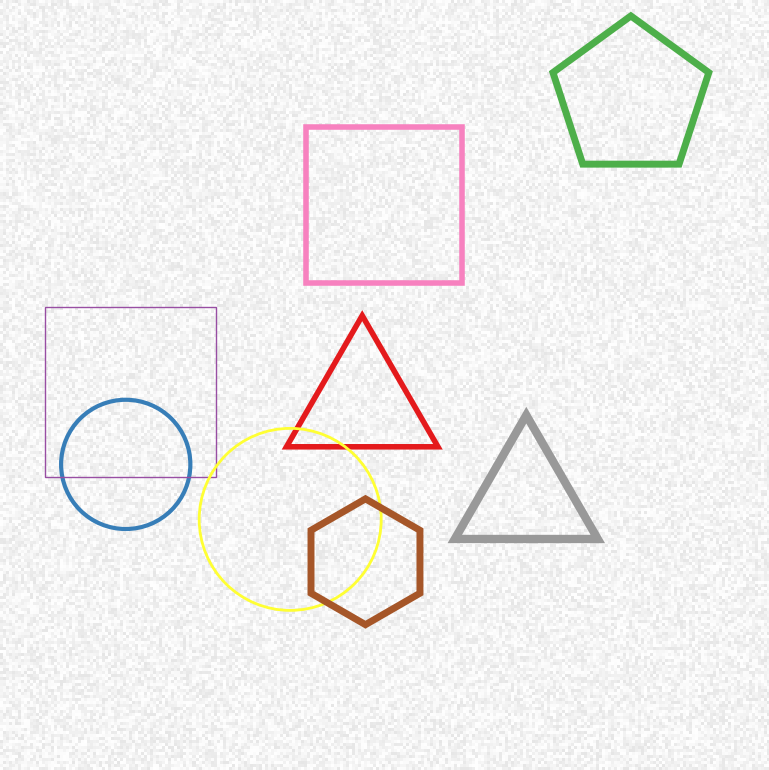[{"shape": "triangle", "thickness": 2, "radius": 0.57, "center": [0.47, 0.477]}, {"shape": "circle", "thickness": 1.5, "radius": 0.42, "center": [0.163, 0.397]}, {"shape": "pentagon", "thickness": 2.5, "radius": 0.53, "center": [0.819, 0.873]}, {"shape": "square", "thickness": 0.5, "radius": 0.55, "center": [0.17, 0.491]}, {"shape": "circle", "thickness": 1, "radius": 0.59, "center": [0.377, 0.325]}, {"shape": "hexagon", "thickness": 2.5, "radius": 0.41, "center": [0.475, 0.27]}, {"shape": "square", "thickness": 2, "radius": 0.51, "center": [0.499, 0.733]}, {"shape": "triangle", "thickness": 3, "radius": 0.54, "center": [0.684, 0.354]}]